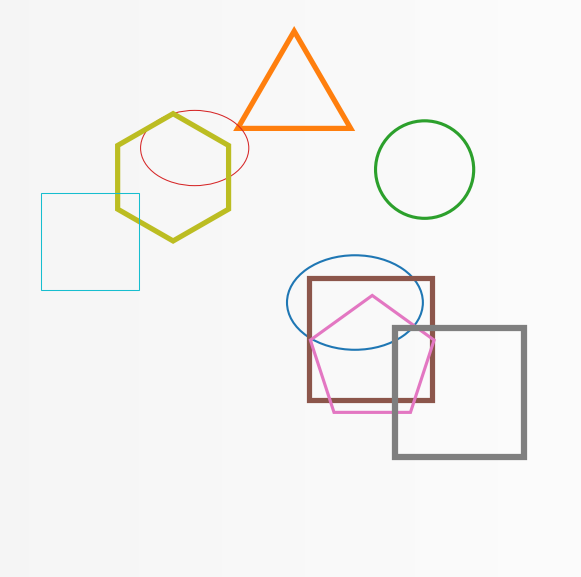[{"shape": "oval", "thickness": 1, "radius": 0.58, "center": [0.611, 0.475]}, {"shape": "triangle", "thickness": 2.5, "radius": 0.56, "center": [0.506, 0.833]}, {"shape": "circle", "thickness": 1.5, "radius": 0.42, "center": [0.731, 0.705]}, {"shape": "oval", "thickness": 0.5, "radius": 0.47, "center": [0.335, 0.743]}, {"shape": "square", "thickness": 2.5, "radius": 0.53, "center": [0.638, 0.412]}, {"shape": "pentagon", "thickness": 1.5, "radius": 0.56, "center": [0.64, 0.376]}, {"shape": "square", "thickness": 3, "radius": 0.56, "center": [0.791, 0.32]}, {"shape": "hexagon", "thickness": 2.5, "radius": 0.55, "center": [0.298, 0.692]}, {"shape": "square", "thickness": 0.5, "radius": 0.42, "center": [0.155, 0.58]}]